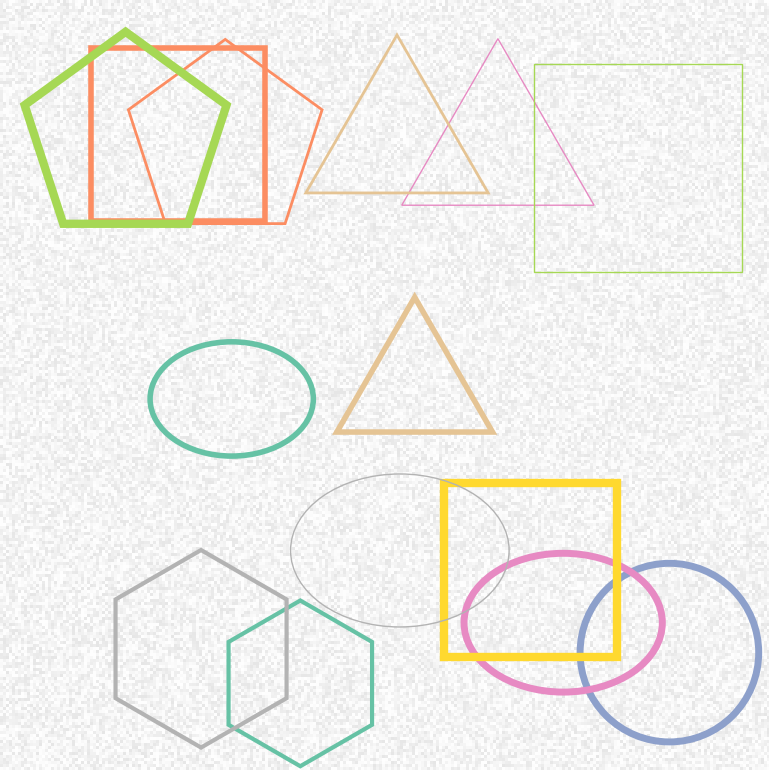[{"shape": "hexagon", "thickness": 1.5, "radius": 0.54, "center": [0.39, 0.113]}, {"shape": "oval", "thickness": 2, "radius": 0.53, "center": [0.301, 0.482]}, {"shape": "pentagon", "thickness": 1, "radius": 0.66, "center": [0.293, 0.817]}, {"shape": "square", "thickness": 2, "radius": 0.56, "center": [0.232, 0.825]}, {"shape": "circle", "thickness": 2.5, "radius": 0.58, "center": [0.869, 0.152]}, {"shape": "triangle", "thickness": 0.5, "radius": 0.72, "center": [0.647, 0.806]}, {"shape": "oval", "thickness": 2.5, "radius": 0.64, "center": [0.731, 0.191]}, {"shape": "square", "thickness": 0.5, "radius": 0.68, "center": [0.828, 0.782]}, {"shape": "pentagon", "thickness": 3, "radius": 0.69, "center": [0.163, 0.821]}, {"shape": "square", "thickness": 3, "radius": 0.56, "center": [0.689, 0.26]}, {"shape": "triangle", "thickness": 1, "radius": 0.68, "center": [0.516, 0.818]}, {"shape": "triangle", "thickness": 2, "radius": 0.58, "center": [0.539, 0.497]}, {"shape": "oval", "thickness": 0.5, "radius": 0.71, "center": [0.519, 0.285]}, {"shape": "hexagon", "thickness": 1.5, "radius": 0.64, "center": [0.261, 0.157]}]